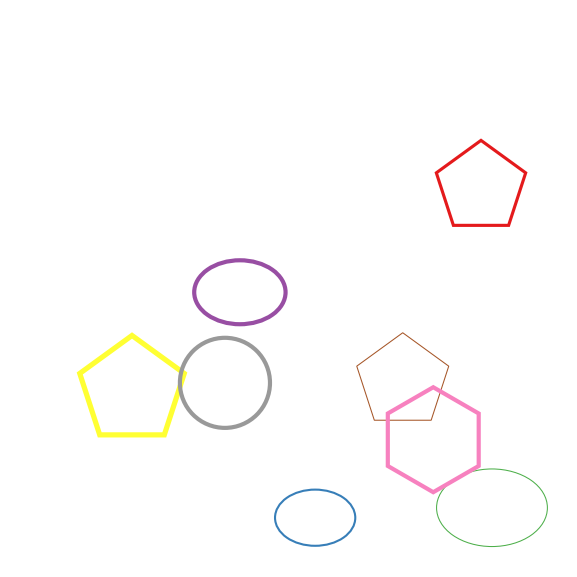[{"shape": "pentagon", "thickness": 1.5, "radius": 0.41, "center": [0.833, 0.675]}, {"shape": "oval", "thickness": 1, "radius": 0.35, "center": [0.546, 0.103]}, {"shape": "oval", "thickness": 0.5, "radius": 0.48, "center": [0.852, 0.12]}, {"shape": "oval", "thickness": 2, "radius": 0.4, "center": [0.415, 0.493]}, {"shape": "pentagon", "thickness": 2.5, "radius": 0.48, "center": [0.229, 0.323]}, {"shape": "pentagon", "thickness": 0.5, "radius": 0.42, "center": [0.697, 0.339]}, {"shape": "hexagon", "thickness": 2, "radius": 0.45, "center": [0.75, 0.238]}, {"shape": "circle", "thickness": 2, "radius": 0.39, "center": [0.39, 0.336]}]